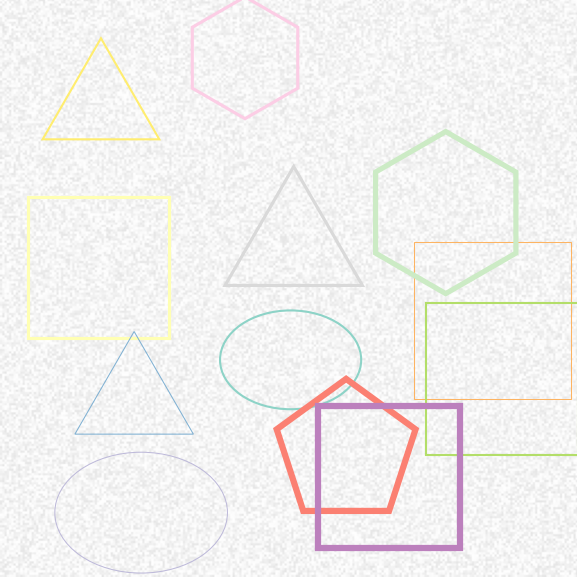[{"shape": "oval", "thickness": 1, "radius": 0.61, "center": [0.503, 0.376]}, {"shape": "square", "thickness": 1.5, "radius": 0.61, "center": [0.171, 0.536]}, {"shape": "oval", "thickness": 0.5, "radius": 0.75, "center": [0.244, 0.111]}, {"shape": "pentagon", "thickness": 3, "radius": 0.63, "center": [0.599, 0.217]}, {"shape": "triangle", "thickness": 0.5, "radius": 0.59, "center": [0.232, 0.307]}, {"shape": "square", "thickness": 0.5, "radius": 0.68, "center": [0.853, 0.445]}, {"shape": "square", "thickness": 1, "radius": 0.66, "center": [0.869, 0.343]}, {"shape": "hexagon", "thickness": 1.5, "radius": 0.53, "center": [0.424, 0.899]}, {"shape": "triangle", "thickness": 1.5, "radius": 0.69, "center": [0.509, 0.574]}, {"shape": "square", "thickness": 3, "radius": 0.61, "center": [0.674, 0.173]}, {"shape": "hexagon", "thickness": 2.5, "radius": 0.7, "center": [0.772, 0.631]}, {"shape": "triangle", "thickness": 1, "radius": 0.58, "center": [0.175, 0.816]}]